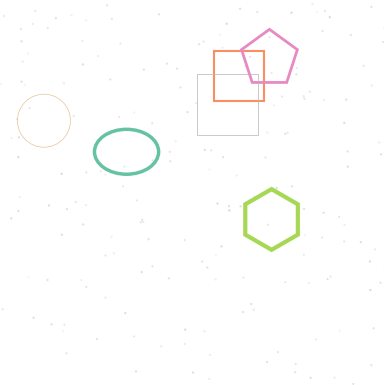[{"shape": "oval", "thickness": 2.5, "radius": 0.42, "center": [0.329, 0.606]}, {"shape": "square", "thickness": 1.5, "radius": 0.32, "center": [0.62, 0.803]}, {"shape": "pentagon", "thickness": 2, "radius": 0.38, "center": [0.7, 0.848]}, {"shape": "hexagon", "thickness": 3, "radius": 0.39, "center": [0.705, 0.43]}, {"shape": "circle", "thickness": 0.5, "radius": 0.34, "center": [0.114, 0.686]}, {"shape": "square", "thickness": 0.5, "radius": 0.39, "center": [0.591, 0.729]}]